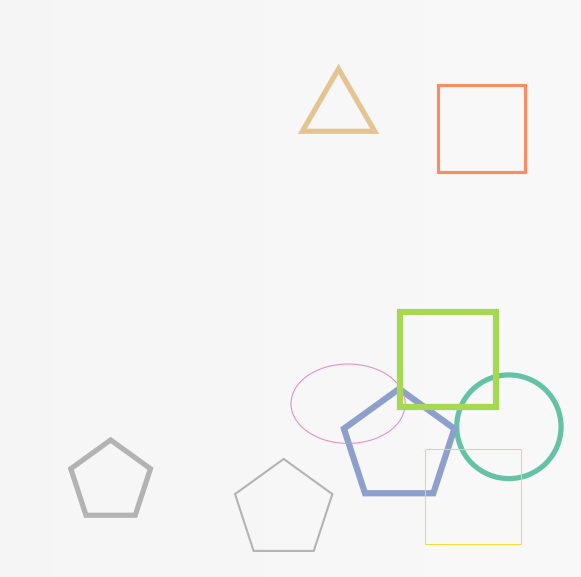[{"shape": "circle", "thickness": 2.5, "radius": 0.45, "center": [0.875, 0.26]}, {"shape": "square", "thickness": 1.5, "radius": 0.37, "center": [0.828, 0.777]}, {"shape": "pentagon", "thickness": 3, "radius": 0.5, "center": [0.687, 0.226]}, {"shape": "oval", "thickness": 0.5, "radius": 0.49, "center": [0.599, 0.3]}, {"shape": "square", "thickness": 3, "radius": 0.41, "center": [0.771, 0.376]}, {"shape": "square", "thickness": 0.5, "radius": 0.41, "center": [0.814, 0.139]}, {"shape": "triangle", "thickness": 2.5, "radius": 0.36, "center": [0.582, 0.808]}, {"shape": "pentagon", "thickness": 1, "radius": 0.44, "center": [0.488, 0.116]}, {"shape": "pentagon", "thickness": 2.5, "radius": 0.36, "center": [0.19, 0.165]}]